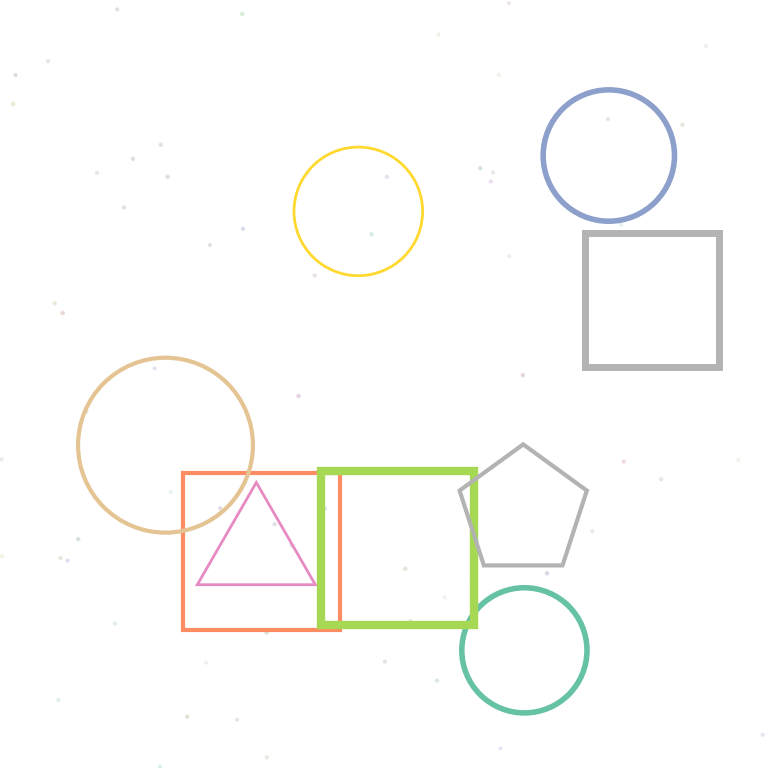[{"shape": "circle", "thickness": 2, "radius": 0.41, "center": [0.681, 0.155]}, {"shape": "square", "thickness": 1.5, "radius": 0.51, "center": [0.34, 0.283]}, {"shape": "circle", "thickness": 2, "radius": 0.43, "center": [0.791, 0.798]}, {"shape": "triangle", "thickness": 1, "radius": 0.44, "center": [0.333, 0.285]}, {"shape": "square", "thickness": 3, "radius": 0.5, "center": [0.516, 0.288]}, {"shape": "circle", "thickness": 1, "radius": 0.42, "center": [0.465, 0.725]}, {"shape": "circle", "thickness": 1.5, "radius": 0.57, "center": [0.215, 0.422]}, {"shape": "square", "thickness": 2.5, "radius": 0.44, "center": [0.847, 0.611]}, {"shape": "pentagon", "thickness": 1.5, "radius": 0.43, "center": [0.679, 0.336]}]